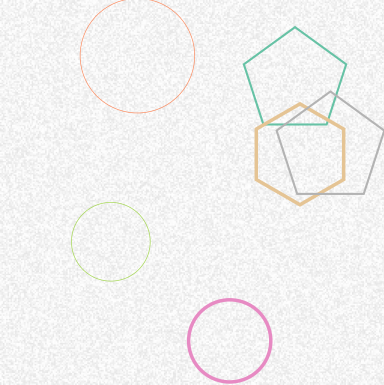[{"shape": "pentagon", "thickness": 1.5, "radius": 0.7, "center": [0.766, 0.79]}, {"shape": "circle", "thickness": 0.5, "radius": 0.74, "center": [0.357, 0.855]}, {"shape": "circle", "thickness": 2.5, "radius": 0.53, "center": [0.597, 0.115]}, {"shape": "circle", "thickness": 0.5, "radius": 0.51, "center": [0.288, 0.372]}, {"shape": "hexagon", "thickness": 2.5, "radius": 0.66, "center": [0.779, 0.599]}, {"shape": "pentagon", "thickness": 1.5, "radius": 0.74, "center": [0.858, 0.615]}]